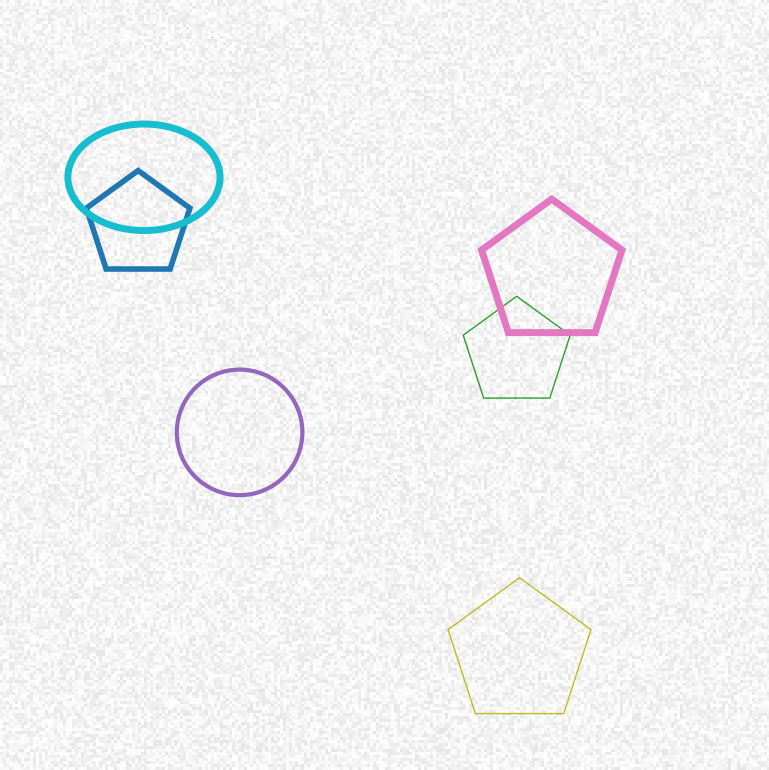[{"shape": "pentagon", "thickness": 2, "radius": 0.35, "center": [0.179, 0.708]}, {"shape": "pentagon", "thickness": 0.5, "radius": 0.37, "center": [0.671, 0.542]}, {"shape": "circle", "thickness": 1.5, "radius": 0.41, "center": [0.311, 0.438]}, {"shape": "pentagon", "thickness": 2.5, "radius": 0.48, "center": [0.717, 0.646]}, {"shape": "pentagon", "thickness": 0.5, "radius": 0.49, "center": [0.675, 0.152]}, {"shape": "oval", "thickness": 2.5, "radius": 0.49, "center": [0.187, 0.77]}]